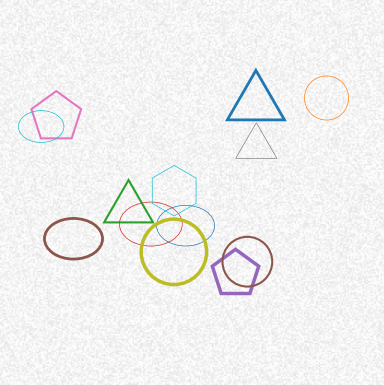[{"shape": "triangle", "thickness": 2, "radius": 0.43, "center": [0.665, 0.731]}, {"shape": "oval", "thickness": 0.5, "radius": 0.38, "center": [0.482, 0.414]}, {"shape": "circle", "thickness": 0.5, "radius": 0.29, "center": [0.848, 0.745]}, {"shape": "triangle", "thickness": 1.5, "radius": 0.37, "center": [0.334, 0.459]}, {"shape": "oval", "thickness": 0.5, "radius": 0.41, "center": [0.392, 0.418]}, {"shape": "pentagon", "thickness": 2.5, "radius": 0.32, "center": [0.612, 0.289]}, {"shape": "circle", "thickness": 1.5, "radius": 0.32, "center": [0.642, 0.32]}, {"shape": "oval", "thickness": 2, "radius": 0.38, "center": [0.191, 0.38]}, {"shape": "pentagon", "thickness": 1.5, "radius": 0.34, "center": [0.146, 0.696]}, {"shape": "triangle", "thickness": 0.5, "radius": 0.31, "center": [0.666, 0.62]}, {"shape": "circle", "thickness": 2.5, "radius": 0.43, "center": [0.452, 0.346]}, {"shape": "hexagon", "thickness": 0.5, "radius": 0.33, "center": [0.452, 0.505]}, {"shape": "oval", "thickness": 0.5, "radius": 0.3, "center": [0.107, 0.671]}]